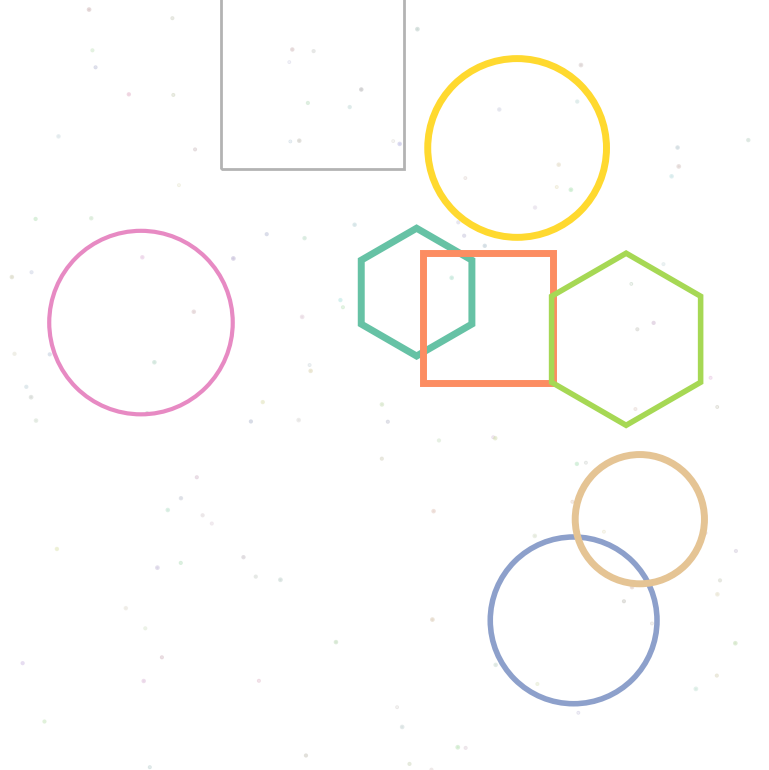[{"shape": "hexagon", "thickness": 2.5, "radius": 0.41, "center": [0.541, 0.621]}, {"shape": "square", "thickness": 2.5, "radius": 0.42, "center": [0.634, 0.587]}, {"shape": "circle", "thickness": 2, "radius": 0.54, "center": [0.745, 0.194]}, {"shape": "circle", "thickness": 1.5, "radius": 0.6, "center": [0.183, 0.581]}, {"shape": "hexagon", "thickness": 2, "radius": 0.56, "center": [0.813, 0.559]}, {"shape": "circle", "thickness": 2.5, "radius": 0.58, "center": [0.672, 0.808]}, {"shape": "circle", "thickness": 2.5, "radius": 0.42, "center": [0.831, 0.326]}, {"shape": "square", "thickness": 1, "radius": 0.59, "center": [0.406, 0.9]}]